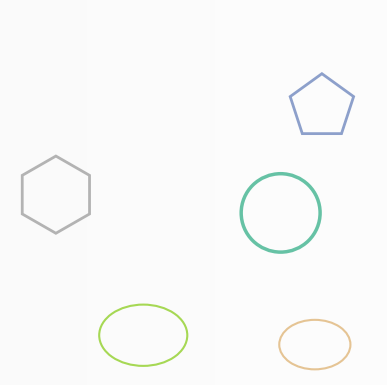[{"shape": "circle", "thickness": 2.5, "radius": 0.51, "center": [0.724, 0.447]}, {"shape": "pentagon", "thickness": 2, "radius": 0.43, "center": [0.831, 0.723]}, {"shape": "oval", "thickness": 1.5, "radius": 0.57, "center": [0.37, 0.129]}, {"shape": "oval", "thickness": 1.5, "radius": 0.46, "center": [0.813, 0.105]}, {"shape": "hexagon", "thickness": 2, "radius": 0.5, "center": [0.144, 0.494]}]